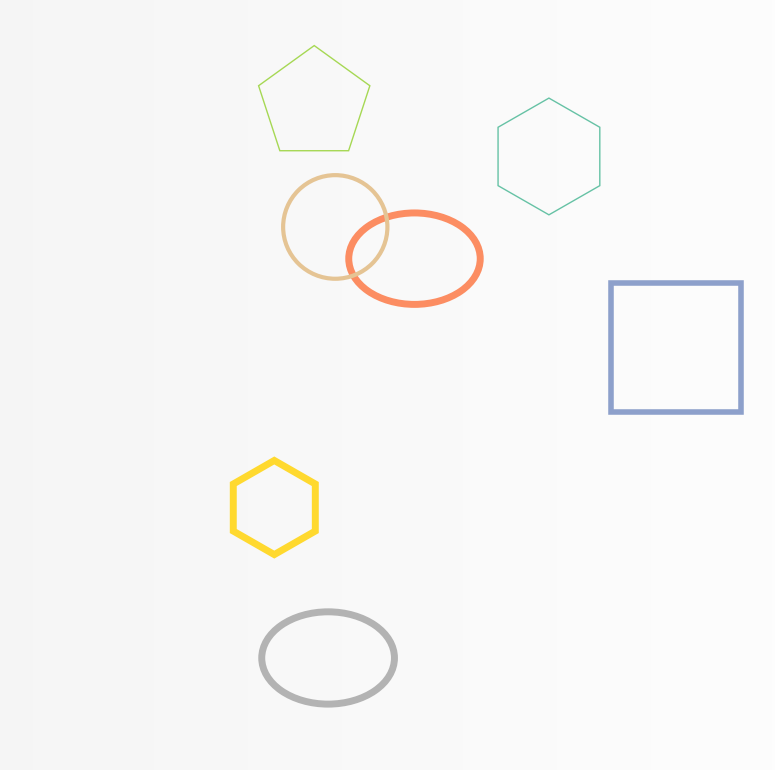[{"shape": "hexagon", "thickness": 0.5, "radius": 0.38, "center": [0.708, 0.797]}, {"shape": "oval", "thickness": 2.5, "radius": 0.42, "center": [0.535, 0.664]}, {"shape": "square", "thickness": 2, "radius": 0.42, "center": [0.872, 0.549]}, {"shape": "pentagon", "thickness": 0.5, "radius": 0.38, "center": [0.405, 0.865]}, {"shape": "hexagon", "thickness": 2.5, "radius": 0.31, "center": [0.354, 0.341]}, {"shape": "circle", "thickness": 1.5, "radius": 0.34, "center": [0.433, 0.705]}, {"shape": "oval", "thickness": 2.5, "radius": 0.43, "center": [0.423, 0.145]}]